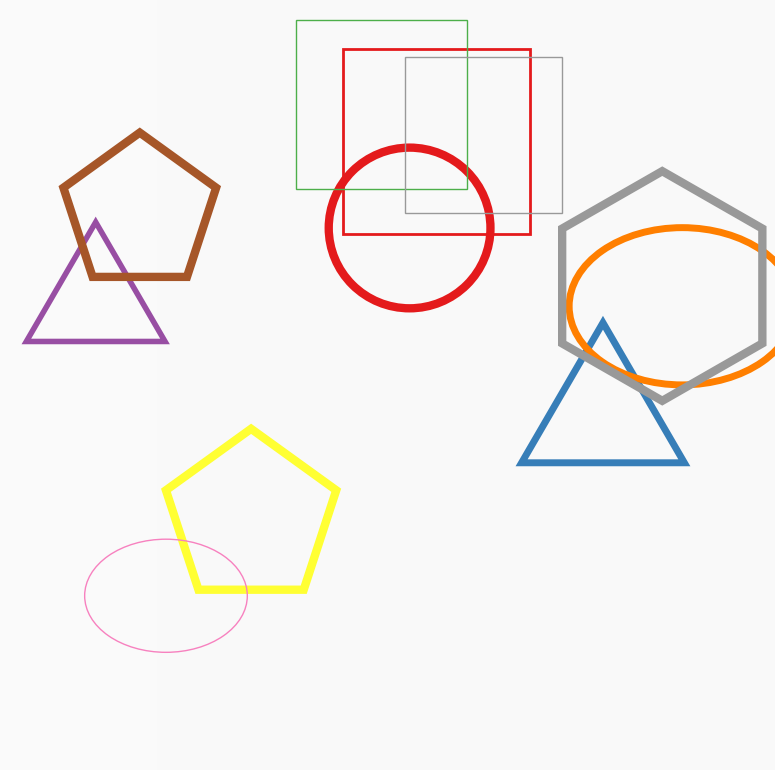[{"shape": "circle", "thickness": 3, "radius": 0.52, "center": [0.529, 0.704]}, {"shape": "square", "thickness": 1, "radius": 0.6, "center": [0.563, 0.816]}, {"shape": "triangle", "thickness": 2.5, "radius": 0.61, "center": [0.778, 0.46]}, {"shape": "square", "thickness": 0.5, "radius": 0.55, "center": [0.493, 0.864]}, {"shape": "triangle", "thickness": 2, "radius": 0.52, "center": [0.123, 0.608]}, {"shape": "oval", "thickness": 2.5, "radius": 0.73, "center": [0.88, 0.602]}, {"shape": "pentagon", "thickness": 3, "radius": 0.58, "center": [0.324, 0.328]}, {"shape": "pentagon", "thickness": 3, "radius": 0.52, "center": [0.18, 0.724]}, {"shape": "oval", "thickness": 0.5, "radius": 0.52, "center": [0.214, 0.226]}, {"shape": "hexagon", "thickness": 3, "radius": 0.75, "center": [0.855, 0.629]}, {"shape": "square", "thickness": 0.5, "radius": 0.51, "center": [0.624, 0.825]}]